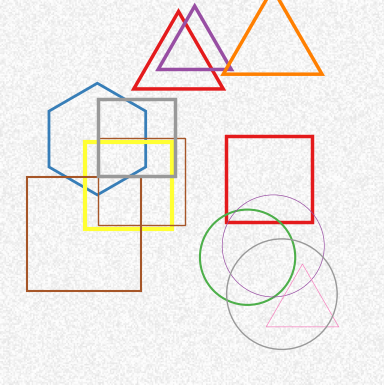[{"shape": "triangle", "thickness": 2.5, "radius": 0.67, "center": [0.464, 0.836]}, {"shape": "square", "thickness": 2.5, "radius": 0.56, "center": [0.698, 0.535]}, {"shape": "hexagon", "thickness": 2, "radius": 0.73, "center": [0.253, 0.639]}, {"shape": "circle", "thickness": 1.5, "radius": 0.62, "center": [0.643, 0.332]}, {"shape": "triangle", "thickness": 2.5, "radius": 0.55, "center": [0.506, 0.874]}, {"shape": "circle", "thickness": 0.5, "radius": 0.66, "center": [0.71, 0.361]}, {"shape": "triangle", "thickness": 2.5, "radius": 0.74, "center": [0.708, 0.881]}, {"shape": "square", "thickness": 3, "radius": 0.56, "center": [0.333, 0.519]}, {"shape": "square", "thickness": 1.5, "radius": 0.74, "center": [0.219, 0.392]}, {"shape": "square", "thickness": 1, "radius": 0.56, "center": [0.368, 0.529]}, {"shape": "triangle", "thickness": 0.5, "radius": 0.54, "center": [0.786, 0.205]}, {"shape": "square", "thickness": 2.5, "radius": 0.5, "center": [0.354, 0.643]}, {"shape": "circle", "thickness": 1, "radius": 0.72, "center": [0.732, 0.236]}]